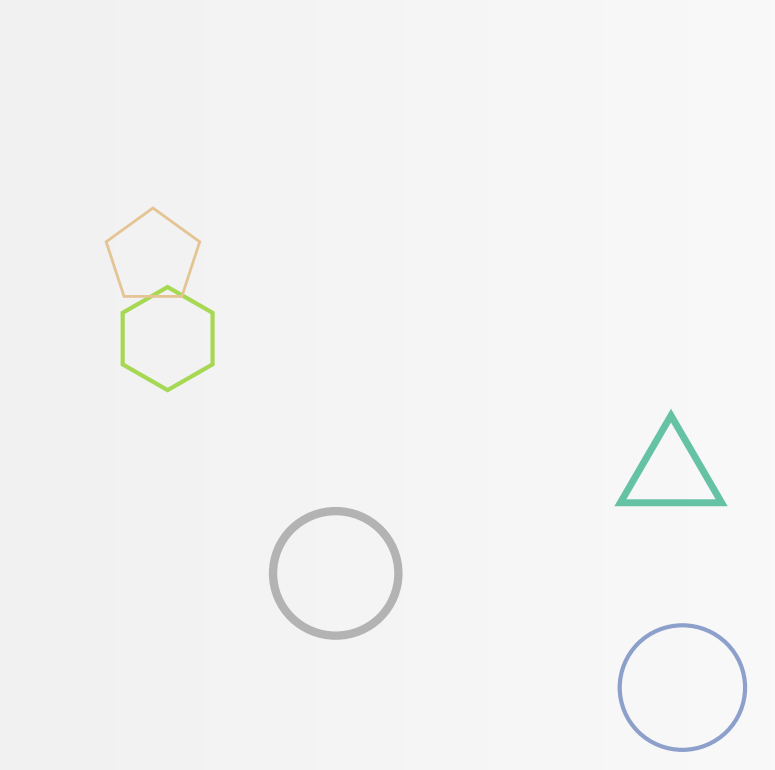[{"shape": "triangle", "thickness": 2.5, "radius": 0.38, "center": [0.866, 0.385]}, {"shape": "circle", "thickness": 1.5, "radius": 0.4, "center": [0.881, 0.107]}, {"shape": "hexagon", "thickness": 1.5, "radius": 0.33, "center": [0.216, 0.56]}, {"shape": "pentagon", "thickness": 1, "radius": 0.32, "center": [0.197, 0.666]}, {"shape": "circle", "thickness": 3, "radius": 0.4, "center": [0.433, 0.255]}]